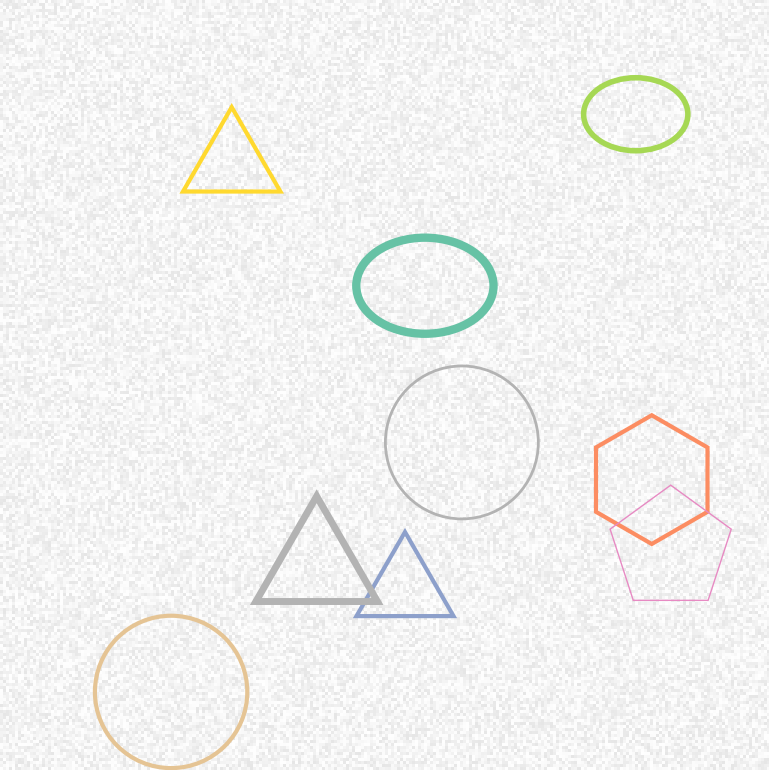[{"shape": "oval", "thickness": 3, "radius": 0.45, "center": [0.552, 0.629]}, {"shape": "hexagon", "thickness": 1.5, "radius": 0.42, "center": [0.846, 0.377]}, {"shape": "triangle", "thickness": 1.5, "radius": 0.36, "center": [0.526, 0.236]}, {"shape": "pentagon", "thickness": 0.5, "radius": 0.41, "center": [0.871, 0.287]}, {"shape": "oval", "thickness": 2, "radius": 0.34, "center": [0.826, 0.852]}, {"shape": "triangle", "thickness": 1.5, "radius": 0.37, "center": [0.301, 0.788]}, {"shape": "circle", "thickness": 1.5, "radius": 0.49, "center": [0.222, 0.101]}, {"shape": "triangle", "thickness": 2.5, "radius": 0.46, "center": [0.411, 0.264]}, {"shape": "circle", "thickness": 1, "radius": 0.5, "center": [0.6, 0.425]}]